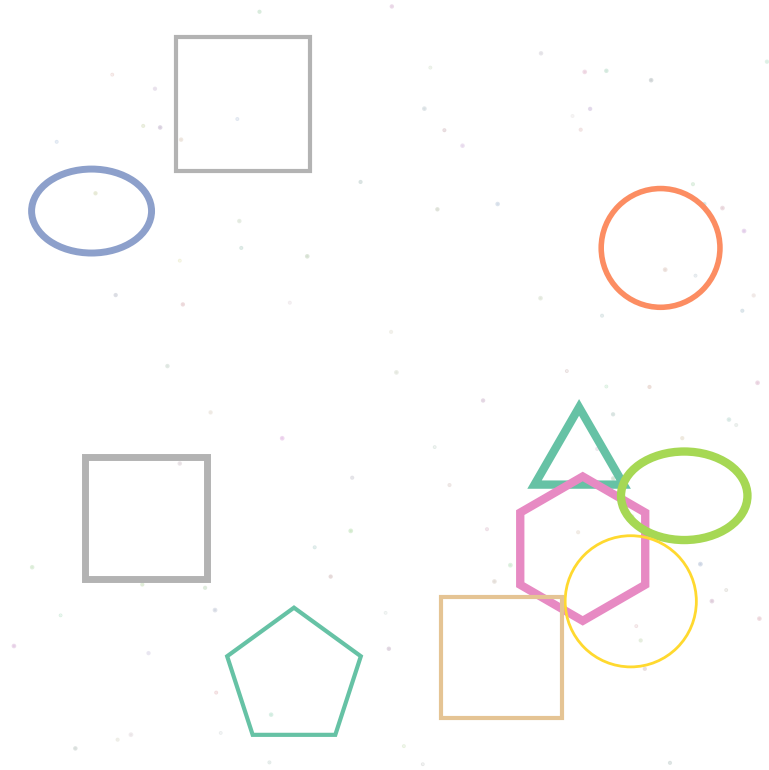[{"shape": "triangle", "thickness": 3, "radius": 0.33, "center": [0.752, 0.404]}, {"shape": "pentagon", "thickness": 1.5, "radius": 0.46, "center": [0.382, 0.12]}, {"shape": "circle", "thickness": 2, "radius": 0.39, "center": [0.858, 0.678]}, {"shape": "oval", "thickness": 2.5, "radius": 0.39, "center": [0.119, 0.726]}, {"shape": "hexagon", "thickness": 3, "radius": 0.47, "center": [0.757, 0.287]}, {"shape": "oval", "thickness": 3, "radius": 0.41, "center": [0.889, 0.356]}, {"shape": "circle", "thickness": 1, "radius": 0.43, "center": [0.819, 0.219]}, {"shape": "square", "thickness": 1.5, "radius": 0.39, "center": [0.652, 0.146]}, {"shape": "square", "thickness": 2.5, "radius": 0.39, "center": [0.19, 0.327]}, {"shape": "square", "thickness": 1.5, "radius": 0.44, "center": [0.315, 0.865]}]